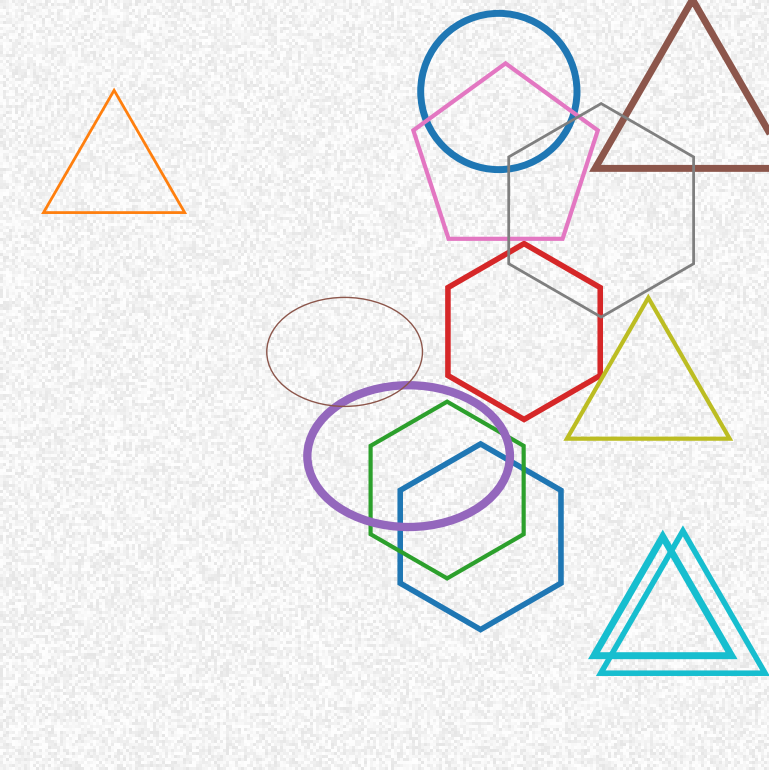[{"shape": "circle", "thickness": 2.5, "radius": 0.51, "center": [0.648, 0.881]}, {"shape": "hexagon", "thickness": 2, "radius": 0.6, "center": [0.624, 0.303]}, {"shape": "triangle", "thickness": 1, "radius": 0.53, "center": [0.148, 0.777]}, {"shape": "hexagon", "thickness": 1.5, "radius": 0.57, "center": [0.581, 0.364]}, {"shape": "hexagon", "thickness": 2, "radius": 0.57, "center": [0.681, 0.569]}, {"shape": "oval", "thickness": 3, "radius": 0.66, "center": [0.531, 0.408]}, {"shape": "oval", "thickness": 0.5, "radius": 0.51, "center": [0.448, 0.543]}, {"shape": "triangle", "thickness": 2.5, "radius": 0.73, "center": [0.899, 0.854]}, {"shape": "pentagon", "thickness": 1.5, "radius": 0.63, "center": [0.657, 0.792]}, {"shape": "hexagon", "thickness": 1, "radius": 0.69, "center": [0.781, 0.727]}, {"shape": "triangle", "thickness": 1.5, "radius": 0.61, "center": [0.842, 0.491]}, {"shape": "triangle", "thickness": 2.5, "radius": 0.52, "center": [0.861, 0.2]}, {"shape": "triangle", "thickness": 2, "radius": 0.62, "center": [0.887, 0.187]}]